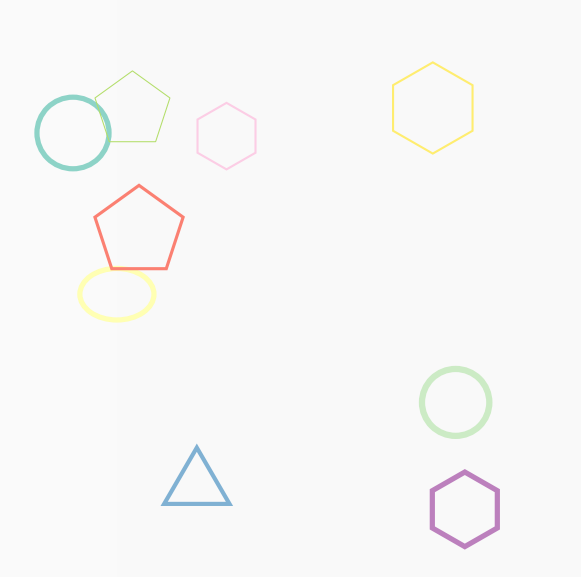[{"shape": "circle", "thickness": 2.5, "radius": 0.31, "center": [0.126, 0.769]}, {"shape": "oval", "thickness": 2.5, "radius": 0.32, "center": [0.201, 0.49]}, {"shape": "pentagon", "thickness": 1.5, "radius": 0.4, "center": [0.239, 0.598]}, {"shape": "triangle", "thickness": 2, "radius": 0.32, "center": [0.339, 0.159]}, {"shape": "pentagon", "thickness": 0.5, "radius": 0.34, "center": [0.228, 0.809]}, {"shape": "hexagon", "thickness": 1, "radius": 0.29, "center": [0.39, 0.763]}, {"shape": "hexagon", "thickness": 2.5, "radius": 0.32, "center": [0.8, 0.117]}, {"shape": "circle", "thickness": 3, "radius": 0.29, "center": [0.784, 0.302]}, {"shape": "hexagon", "thickness": 1, "radius": 0.39, "center": [0.745, 0.812]}]